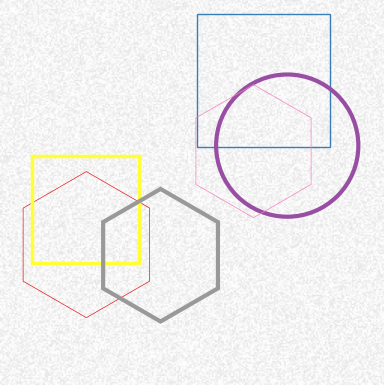[{"shape": "hexagon", "thickness": 0.5, "radius": 0.95, "center": [0.224, 0.365]}, {"shape": "square", "thickness": 1, "radius": 0.86, "center": [0.684, 0.79]}, {"shape": "circle", "thickness": 3, "radius": 0.92, "center": [0.746, 0.622]}, {"shape": "square", "thickness": 2.5, "radius": 0.7, "center": [0.222, 0.456]}, {"shape": "hexagon", "thickness": 0.5, "radius": 0.86, "center": [0.658, 0.607]}, {"shape": "hexagon", "thickness": 3, "radius": 0.86, "center": [0.417, 0.337]}]